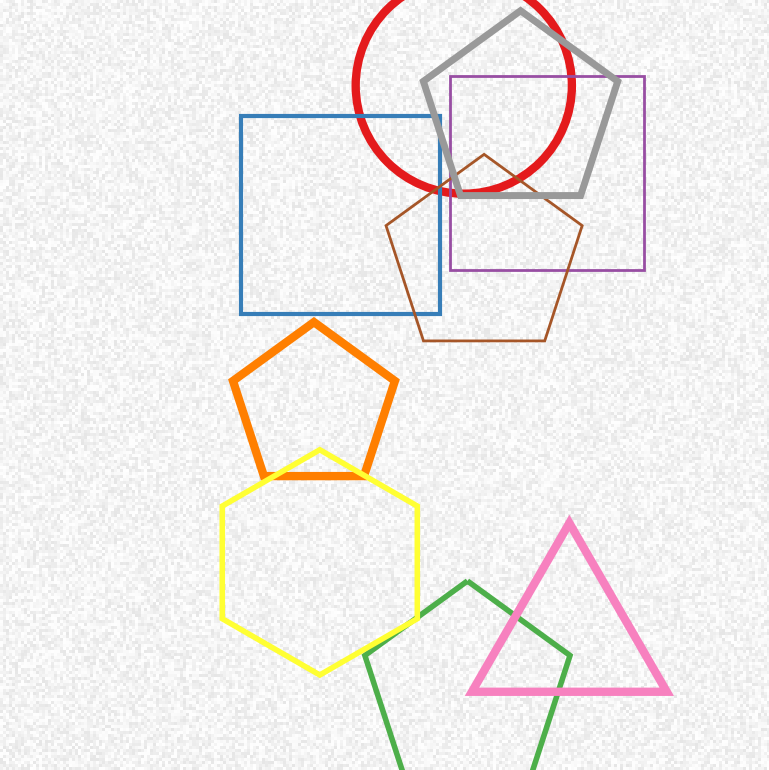[{"shape": "circle", "thickness": 3, "radius": 0.7, "center": [0.602, 0.889]}, {"shape": "square", "thickness": 1.5, "radius": 0.64, "center": [0.442, 0.721]}, {"shape": "pentagon", "thickness": 2, "radius": 0.7, "center": [0.607, 0.105]}, {"shape": "square", "thickness": 1, "radius": 0.63, "center": [0.71, 0.776]}, {"shape": "pentagon", "thickness": 3, "radius": 0.55, "center": [0.408, 0.471]}, {"shape": "hexagon", "thickness": 2, "radius": 0.73, "center": [0.415, 0.27]}, {"shape": "pentagon", "thickness": 1, "radius": 0.67, "center": [0.629, 0.666]}, {"shape": "triangle", "thickness": 3, "radius": 0.73, "center": [0.739, 0.175]}, {"shape": "pentagon", "thickness": 2.5, "radius": 0.66, "center": [0.676, 0.853]}]